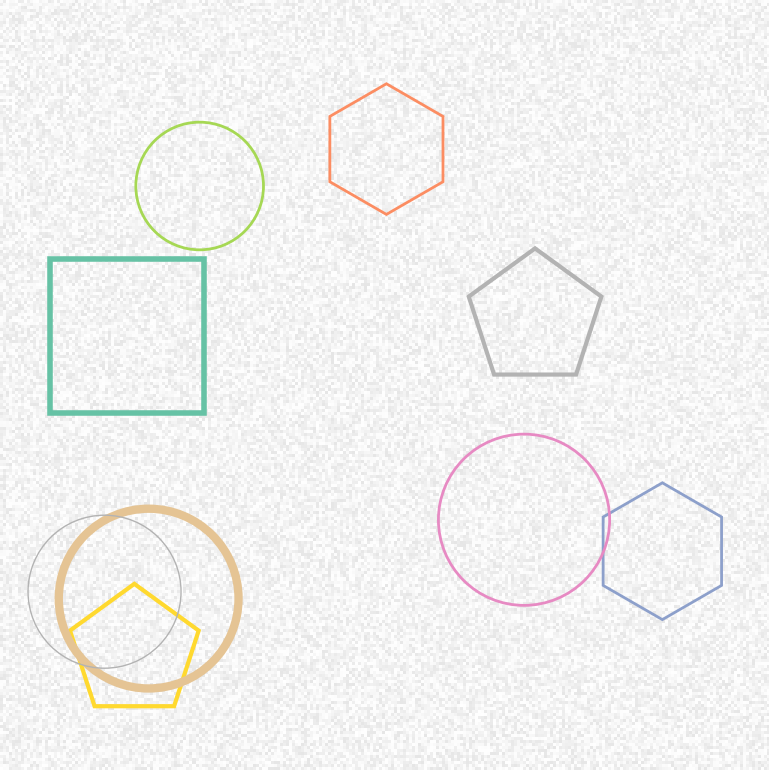[{"shape": "square", "thickness": 2, "radius": 0.5, "center": [0.165, 0.564]}, {"shape": "hexagon", "thickness": 1, "radius": 0.42, "center": [0.502, 0.806]}, {"shape": "hexagon", "thickness": 1, "radius": 0.44, "center": [0.86, 0.284]}, {"shape": "circle", "thickness": 1, "radius": 0.56, "center": [0.681, 0.325]}, {"shape": "circle", "thickness": 1, "radius": 0.41, "center": [0.259, 0.758]}, {"shape": "pentagon", "thickness": 1.5, "radius": 0.44, "center": [0.174, 0.154]}, {"shape": "circle", "thickness": 3, "radius": 0.58, "center": [0.193, 0.223]}, {"shape": "circle", "thickness": 0.5, "radius": 0.5, "center": [0.136, 0.232]}, {"shape": "pentagon", "thickness": 1.5, "radius": 0.45, "center": [0.695, 0.587]}]